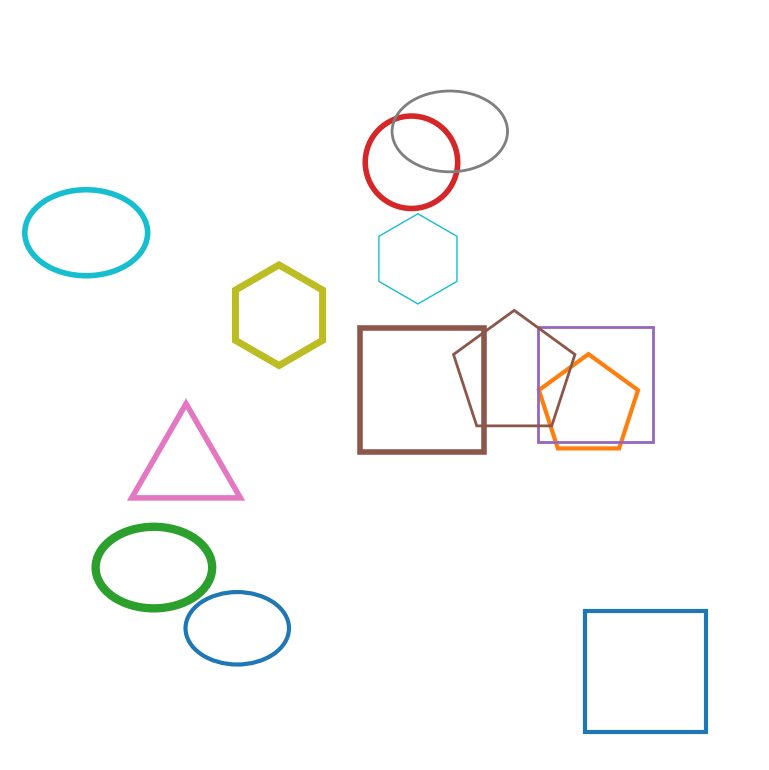[{"shape": "square", "thickness": 1.5, "radius": 0.39, "center": [0.838, 0.128]}, {"shape": "oval", "thickness": 1.5, "radius": 0.34, "center": [0.308, 0.184]}, {"shape": "pentagon", "thickness": 1.5, "radius": 0.34, "center": [0.764, 0.472]}, {"shape": "oval", "thickness": 3, "radius": 0.38, "center": [0.2, 0.263]}, {"shape": "circle", "thickness": 2, "radius": 0.3, "center": [0.534, 0.789]}, {"shape": "square", "thickness": 1, "radius": 0.37, "center": [0.773, 0.501]}, {"shape": "square", "thickness": 2, "radius": 0.4, "center": [0.549, 0.493]}, {"shape": "pentagon", "thickness": 1, "radius": 0.41, "center": [0.668, 0.514]}, {"shape": "triangle", "thickness": 2, "radius": 0.41, "center": [0.242, 0.394]}, {"shape": "oval", "thickness": 1, "radius": 0.37, "center": [0.584, 0.829]}, {"shape": "hexagon", "thickness": 2.5, "radius": 0.33, "center": [0.362, 0.591]}, {"shape": "oval", "thickness": 2, "radius": 0.4, "center": [0.112, 0.698]}, {"shape": "hexagon", "thickness": 0.5, "radius": 0.29, "center": [0.543, 0.664]}]